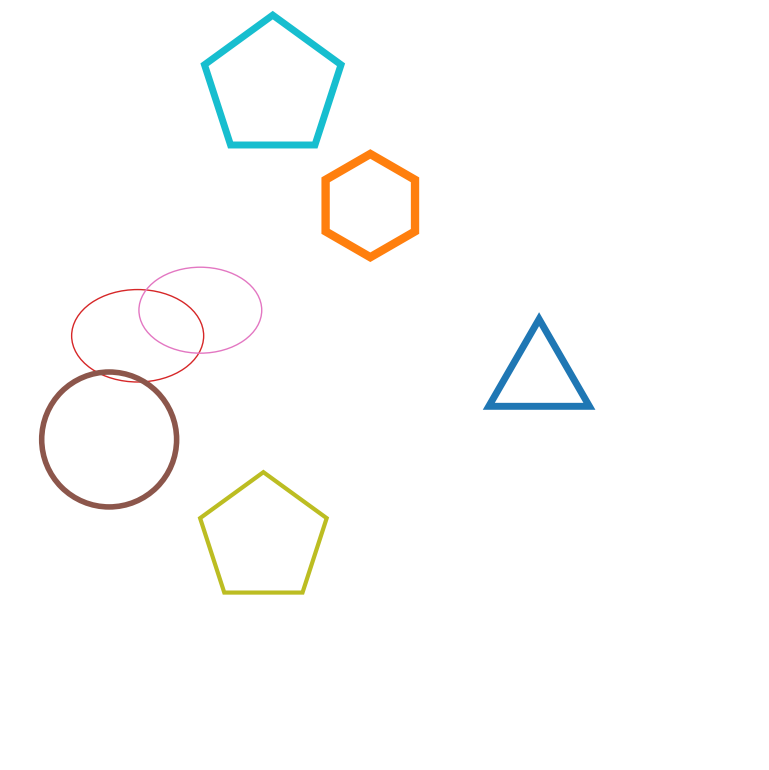[{"shape": "triangle", "thickness": 2.5, "radius": 0.38, "center": [0.7, 0.51]}, {"shape": "hexagon", "thickness": 3, "radius": 0.34, "center": [0.481, 0.733]}, {"shape": "oval", "thickness": 0.5, "radius": 0.43, "center": [0.179, 0.564]}, {"shape": "circle", "thickness": 2, "radius": 0.44, "center": [0.142, 0.429]}, {"shape": "oval", "thickness": 0.5, "radius": 0.4, "center": [0.26, 0.597]}, {"shape": "pentagon", "thickness": 1.5, "radius": 0.43, "center": [0.342, 0.3]}, {"shape": "pentagon", "thickness": 2.5, "radius": 0.47, "center": [0.354, 0.887]}]